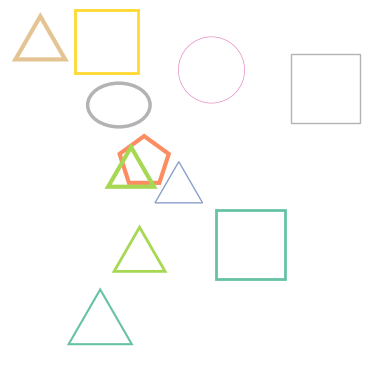[{"shape": "triangle", "thickness": 1.5, "radius": 0.47, "center": [0.26, 0.153]}, {"shape": "square", "thickness": 2, "radius": 0.45, "center": [0.651, 0.365]}, {"shape": "pentagon", "thickness": 3, "radius": 0.34, "center": [0.374, 0.579]}, {"shape": "triangle", "thickness": 1, "radius": 0.36, "center": [0.464, 0.509]}, {"shape": "circle", "thickness": 0.5, "radius": 0.43, "center": [0.549, 0.818]}, {"shape": "triangle", "thickness": 2, "radius": 0.38, "center": [0.363, 0.333]}, {"shape": "triangle", "thickness": 3, "radius": 0.34, "center": [0.34, 0.549]}, {"shape": "square", "thickness": 2, "radius": 0.41, "center": [0.277, 0.892]}, {"shape": "triangle", "thickness": 3, "radius": 0.37, "center": [0.105, 0.883]}, {"shape": "square", "thickness": 1, "radius": 0.45, "center": [0.846, 0.77]}, {"shape": "oval", "thickness": 2.5, "radius": 0.41, "center": [0.309, 0.727]}]